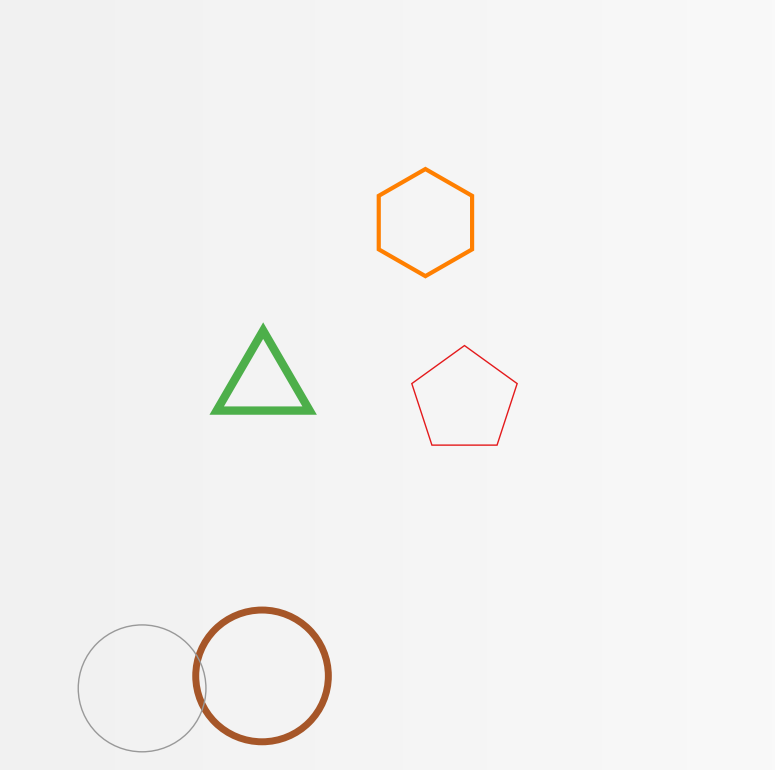[{"shape": "pentagon", "thickness": 0.5, "radius": 0.36, "center": [0.599, 0.48]}, {"shape": "triangle", "thickness": 3, "radius": 0.35, "center": [0.34, 0.501]}, {"shape": "hexagon", "thickness": 1.5, "radius": 0.35, "center": [0.549, 0.711]}, {"shape": "circle", "thickness": 2.5, "radius": 0.43, "center": [0.338, 0.122]}, {"shape": "circle", "thickness": 0.5, "radius": 0.41, "center": [0.183, 0.106]}]